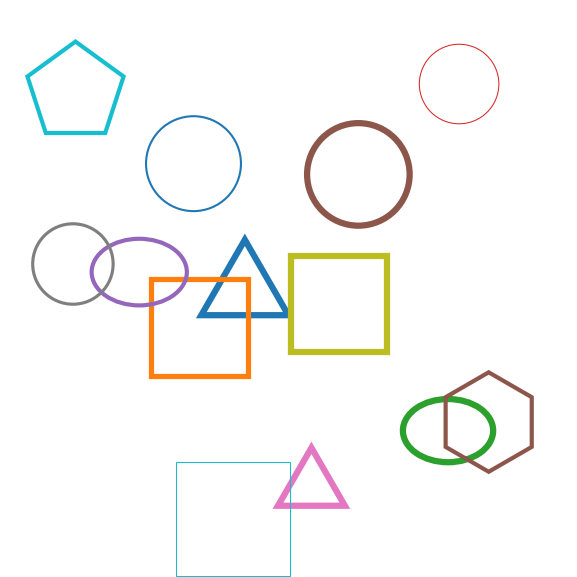[{"shape": "circle", "thickness": 1, "radius": 0.41, "center": [0.335, 0.716]}, {"shape": "triangle", "thickness": 3, "radius": 0.44, "center": [0.424, 0.497]}, {"shape": "square", "thickness": 2.5, "radius": 0.42, "center": [0.345, 0.432]}, {"shape": "oval", "thickness": 3, "radius": 0.39, "center": [0.776, 0.253]}, {"shape": "circle", "thickness": 0.5, "radius": 0.34, "center": [0.795, 0.854]}, {"shape": "oval", "thickness": 2, "radius": 0.41, "center": [0.241, 0.528]}, {"shape": "circle", "thickness": 3, "radius": 0.44, "center": [0.621, 0.697]}, {"shape": "hexagon", "thickness": 2, "radius": 0.43, "center": [0.846, 0.268]}, {"shape": "triangle", "thickness": 3, "radius": 0.33, "center": [0.539, 0.157]}, {"shape": "circle", "thickness": 1.5, "radius": 0.35, "center": [0.126, 0.542]}, {"shape": "square", "thickness": 3, "radius": 0.42, "center": [0.586, 0.472]}, {"shape": "square", "thickness": 0.5, "radius": 0.49, "center": [0.403, 0.1]}, {"shape": "pentagon", "thickness": 2, "radius": 0.44, "center": [0.131, 0.84]}]